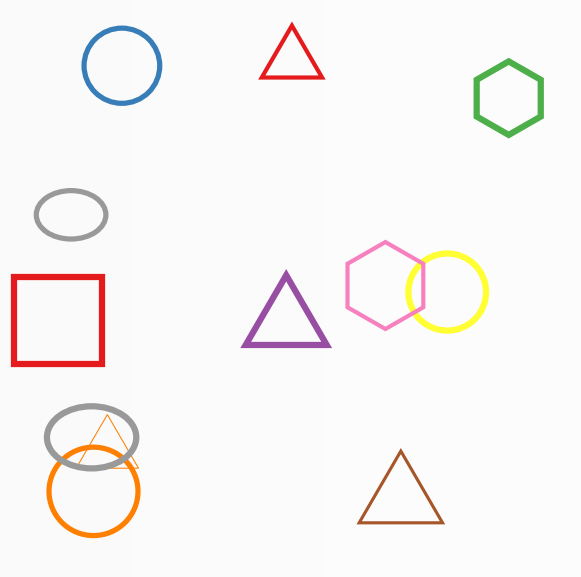[{"shape": "triangle", "thickness": 2, "radius": 0.3, "center": [0.502, 0.895]}, {"shape": "square", "thickness": 3, "radius": 0.38, "center": [0.1, 0.444]}, {"shape": "circle", "thickness": 2.5, "radius": 0.33, "center": [0.21, 0.885]}, {"shape": "hexagon", "thickness": 3, "radius": 0.32, "center": [0.875, 0.829]}, {"shape": "triangle", "thickness": 3, "radius": 0.4, "center": [0.492, 0.442]}, {"shape": "circle", "thickness": 2.5, "radius": 0.38, "center": [0.161, 0.148]}, {"shape": "triangle", "thickness": 0.5, "radius": 0.31, "center": [0.185, 0.219]}, {"shape": "circle", "thickness": 3, "radius": 0.33, "center": [0.769, 0.493]}, {"shape": "triangle", "thickness": 1.5, "radius": 0.41, "center": [0.69, 0.135]}, {"shape": "hexagon", "thickness": 2, "radius": 0.38, "center": [0.663, 0.505]}, {"shape": "oval", "thickness": 2.5, "radius": 0.3, "center": [0.122, 0.627]}, {"shape": "oval", "thickness": 3, "radius": 0.38, "center": [0.158, 0.242]}]